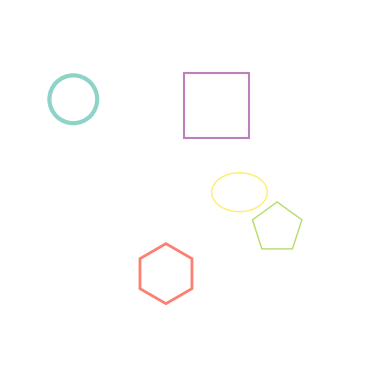[{"shape": "circle", "thickness": 3, "radius": 0.31, "center": [0.19, 0.742]}, {"shape": "hexagon", "thickness": 2, "radius": 0.39, "center": [0.431, 0.289]}, {"shape": "pentagon", "thickness": 1, "radius": 0.34, "center": [0.72, 0.408]}, {"shape": "square", "thickness": 1.5, "radius": 0.42, "center": [0.562, 0.726]}, {"shape": "oval", "thickness": 1, "radius": 0.36, "center": [0.622, 0.501]}]